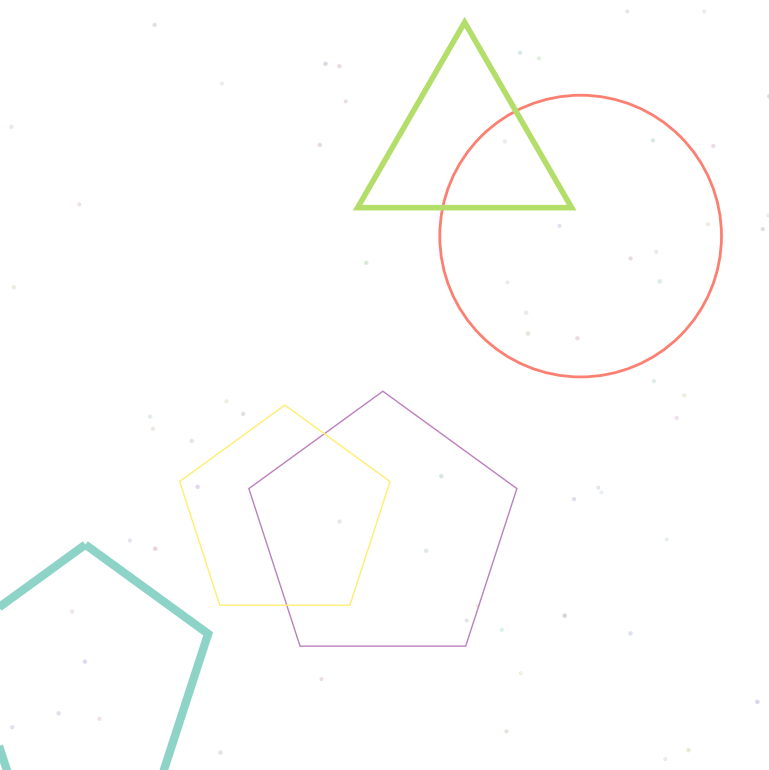[{"shape": "pentagon", "thickness": 3, "radius": 0.84, "center": [0.111, 0.125]}, {"shape": "circle", "thickness": 1, "radius": 0.91, "center": [0.754, 0.693]}, {"shape": "triangle", "thickness": 2, "radius": 0.8, "center": [0.603, 0.811]}, {"shape": "pentagon", "thickness": 0.5, "radius": 0.91, "center": [0.497, 0.309]}, {"shape": "pentagon", "thickness": 0.5, "radius": 0.72, "center": [0.37, 0.33]}]